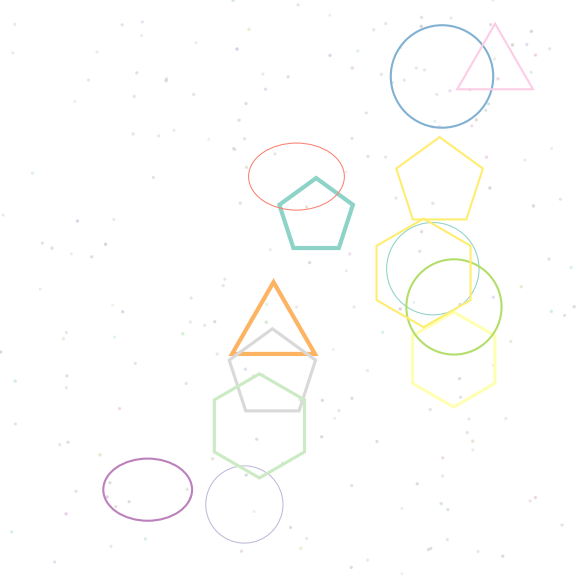[{"shape": "circle", "thickness": 0.5, "radius": 0.4, "center": [0.75, 0.534]}, {"shape": "pentagon", "thickness": 2, "radius": 0.33, "center": [0.547, 0.624]}, {"shape": "hexagon", "thickness": 1.5, "radius": 0.41, "center": [0.786, 0.377]}, {"shape": "circle", "thickness": 0.5, "radius": 0.33, "center": [0.423, 0.126]}, {"shape": "oval", "thickness": 0.5, "radius": 0.41, "center": [0.513, 0.693]}, {"shape": "circle", "thickness": 1, "radius": 0.44, "center": [0.765, 0.867]}, {"shape": "triangle", "thickness": 2, "radius": 0.41, "center": [0.474, 0.428]}, {"shape": "circle", "thickness": 1, "radius": 0.41, "center": [0.786, 0.468]}, {"shape": "triangle", "thickness": 1, "radius": 0.38, "center": [0.857, 0.882]}, {"shape": "pentagon", "thickness": 1.5, "radius": 0.39, "center": [0.472, 0.351]}, {"shape": "oval", "thickness": 1, "radius": 0.38, "center": [0.256, 0.151]}, {"shape": "hexagon", "thickness": 1.5, "radius": 0.45, "center": [0.449, 0.262]}, {"shape": "hexagon", "thickness": 1, "radius": 0.47, "center": [0.733, 0.527]}, {"shape": "pentagon", "thickness": 1, "radius": 0.39, "center": [0.761, 0.683]}]